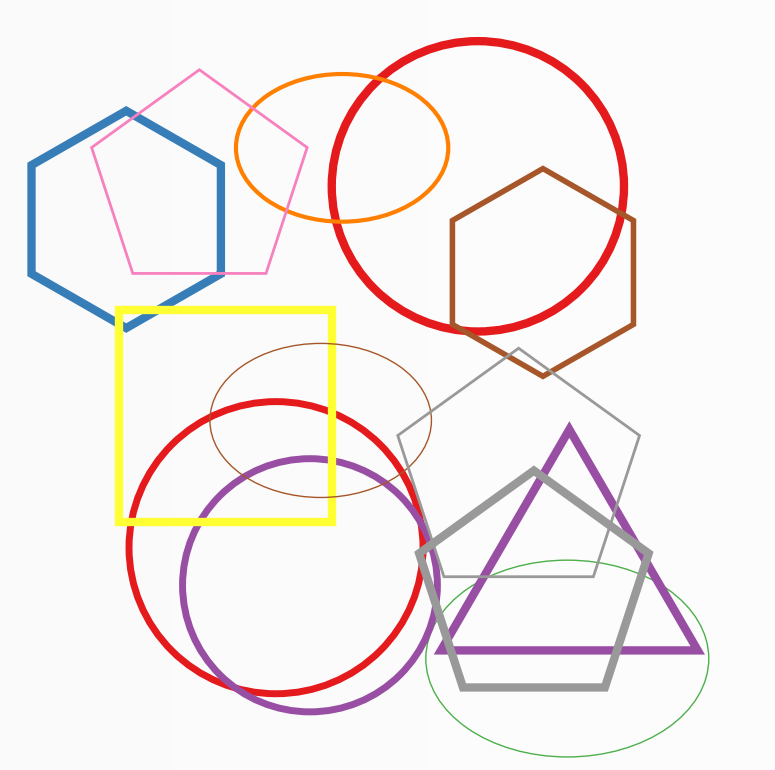[{"shape": "circle", "thickness": 2.5, "radius": 0.95, "center": [0.356, 0.289]}, {"shape": "circle", "thickness": 3, "radius": 0.94, "center": [0.617, 0.758]}, {"shape": "hexagon", "thickness": 3, "radius": 0.71, "center": [0.163, 0.715]}, {"shape": "oval", "thickness": 0.5, "radius": 0.91, "center": [0.732, 0.145]}, {"shape": "circle", "thickness": 2.5, "radius": 0.82, "center": [0.4, 0.24]}, {"shape": "triangle", "thickness": 3, "radius": 0.96, "center": [0.735, 0.251]}, {"shape": "oval", "thickness": 1.5, "radius": 0.68, "center": [0.441, 0.808]}, {"shape": "square", "thickness": 3, "radius": 0.69, "center": [0.291, 0.46]}, {"shape": "hexagon", "thickness": 2, "radius": 0.67, "center": [0.701, 0.646]}, {"shape": "oval", "thickness": 0.5, "radius": 0.71, "center": [0.414, 0.454]}, {"shape": "pentagon", "thickness": 1, "radius": 0.73, "center": [0.257, 0.763]}, {"shape": "pentagon", "thickness": 1, "radius": 0.82, "center": [0.669, 0.384]}, {"shape": "pentagon", "thickness": 3, "radius": 0.78, "center": [0.689, 0.233]}]